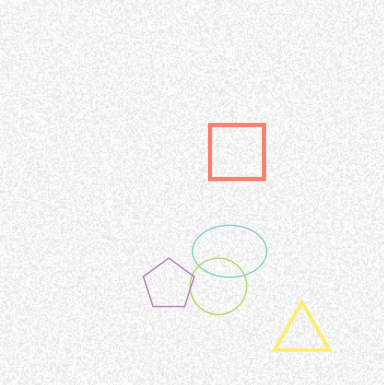[{"shape": "oval", "thickness": 1, "radius": 0.48, "center": [0.596, 0.347]}, {"shape": "square", "thickness": 3, "radius": 0.35, "center": [0.616, 0.605]}, {"shape": "circle", "thickness": 1, "radius": 0.37, "center": [0.567, 0.256]}, {"shape": "pentagon", "thickness": 1, "radius": 0.35, "center": [0.439, 0.26]}, {"shape": "triangle", "thickness": 2.5, "radius": 0.41, "center": [0.784, 0.132]}]